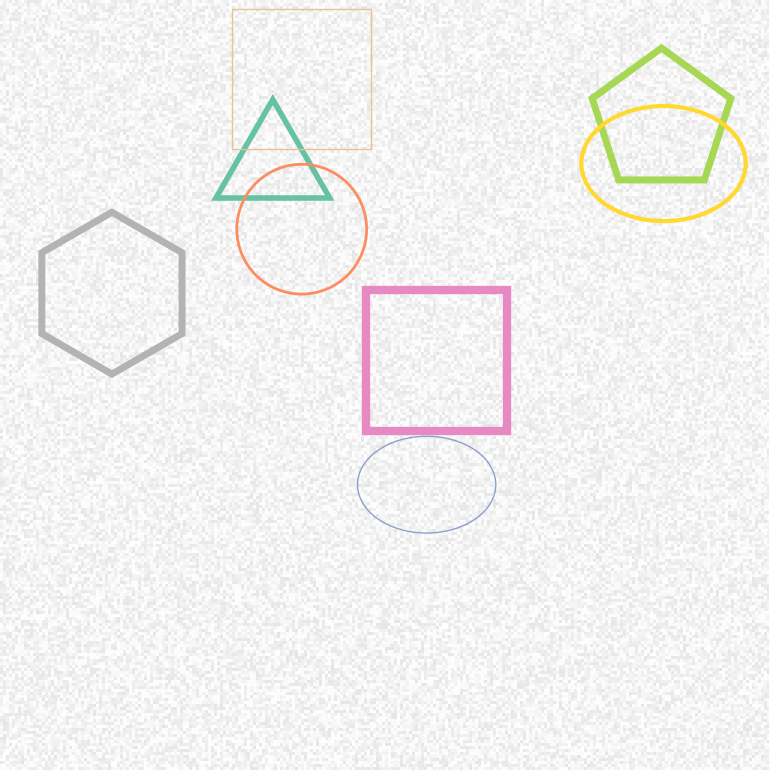[{"shape": "triangle", "thickness": 2, "radius": 0.43, "center": [0.354, 0.785]}, {"shape": "circle", "thickness": 1, "radius": 0.42, "center": [0.392, 0.702]}, {"shape": "oval", "thickness": 0.5, "radius": 0.45, "center": [0.554, 0.371]}, {"shape": "square", "thickness": 3, "radius": 0.46, "center": [0.567, 0.532]}, {"shape": "pentagon", "thickness": 2.5, "radius": 0.47, "center": [0.859, 0.843]}, {"shape": "oval", "thickness": 1.5, "radius": 0.53, "center": [0.862, 0.788]}, {"shape": "square", "thickness": 0.5, "radius": 0.45, "center": [0.391, 0.897]}, {"shape": "hexagon", "thickness": 2.5, "radius": 0.53, "center": [0.145, 0.619]}]